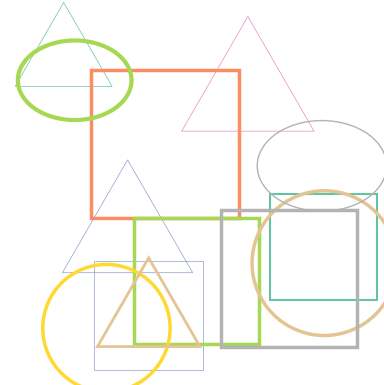[{"shape": "triangle", "thickness": 0.5, "radius": 0.73, "center": [0.165, 0.848]}, {"shape": "square", "thickness": 1.5, "radius": 0.69, "center": [0.841, 0.358]}, {"shape": "square", "thickness": 2.5, "radius": 0.96, "center": [0.429, 0.626]}, {"shape": "square", "thickness": 0.5, "radius": 0.7, "center": [0.386, 0.181]}, {"shape": "triangle", "thickness": 0.5, "radius": 0.98, "center": [0.331, 0.389]}, {"shape": "triangle", "thickness": 0.5, "radius": 0.99, "center": [0.644, 0.759]}, {"shape": "oval", "thickness": 3, "radius": 0.74, "center": [0.194, 0.792]}, {"shape": "square", "thickness": 2.5, "radius": 0.82, "center": [0.51, 0.27]}, {"shape": "circle", "thickness": 2.5, "radius": 0.83, "center": [0.276, 0.148]}, {"shape": "circle", "thickness": 2.5, "radius": 0.94, "center": [0.843, 0.317]}, {"shape": "triangle", "thickness": 2, "radius": 0.77, "center": [0.386, 0.177]}, {"shape": "oval", "thickness": 1, "radius": 0.84, "center": [0.836, 0.569]}, {"shape": "square", "thickness": 2.5, "radius": 0.89, "center": [0.751, 0.277]}]